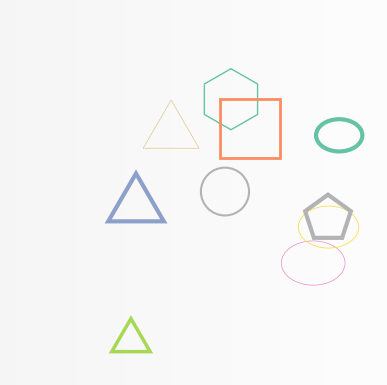[{"shape": "hexagon", "thickness": 1, "radius": 0.4, "center": [0.596, 0.742]}, {"shape": "oval", "thickness": 3, "radius": 0.3, "center": [0.875, 0.648]}, {"shape": "square", "thickness": 2, "radius": 0.39, "center": [0.645, 0.666]}, {"shape": "triangle", "thickness": 3, "radius": 0.41, "center": [0.351, 0.466]}, {"shape": "oval", "thickness": 0.5, "radius": 0.41, "center": [0.808, 0.317]}, {"shape": "triangle", "thickness": 2.5, "radius": 0.29, "center": [0.338, 0.115]}, {"shape": "oval", "thickness": 0.5, "radius": 0.39, "center": [0.848, 0.41]}, {"shape": "triangle", "thickness": 0.5, "radius": 0.42, "center": [0.442, 0.657]}, {"shape": "circle", "thickness": 1.5, "radius": 0.31, "center": [0.581, 0.502]}, {"shape": "pentagon", "thickness": 3, "radius": 0.31, "center": [0.846, 0.432]}]